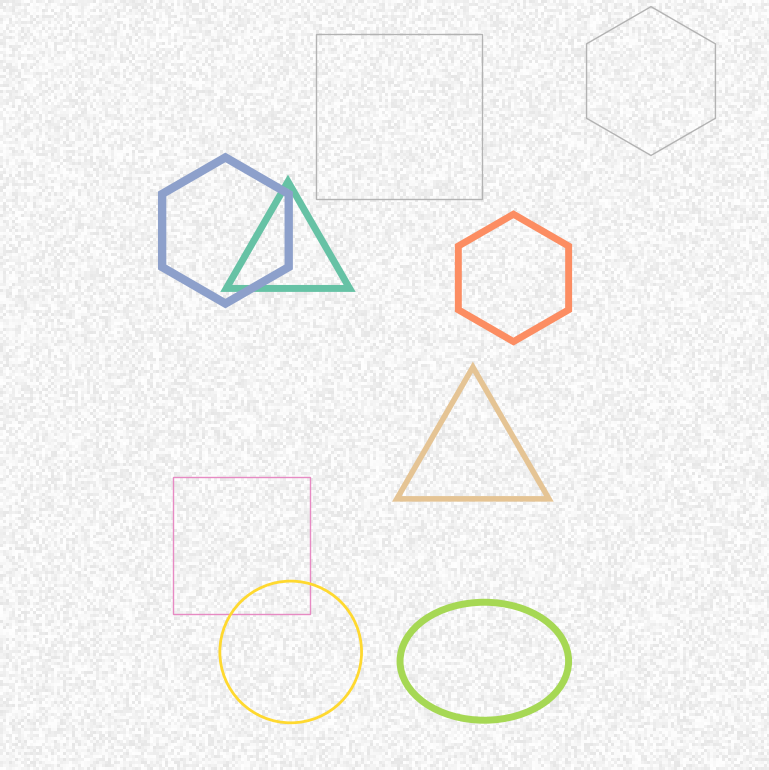[{"shape": "triangle", "thickness": 2.5, "radius": 0.46, "center": [0.374, 0.672]}, {"shape": "hexagon", "thickness": 2.5, "radius": 0.41, "center": [0.667, 0.639]}, {"shape": "hexagon", "thickness": 3, "radius": 0.47, "center": [0.293, 0.701]}, {"shape": "square", "thickness": 0.5, "radius": 0.45, "center": [0.314, 0.292]}, {"shape": "oval", "thickness": 2.5, "radius": 0.55, "center": [0.629, 0.141]}, {"shape": "circle", "thickness": 1, "radius": 0.46, "center": [0.378, 0.153]}, {"shape": "triangle", "thickness": 2, "radius": 0.57, "center": [0.614, 0.409]}, {"shape": "square", "thickness": 0.5, "radius": 0.54, "center": [0.518, 0.849]}, {"shape": "hexagon", "thickness": 0.5, "radius": 0.48, "center": [0.845, 0.895]}]